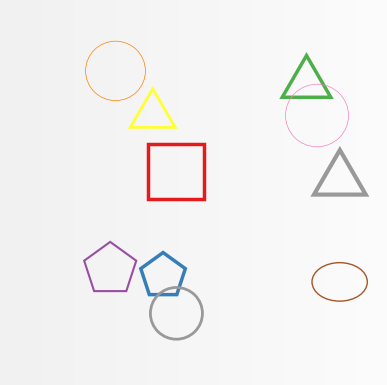[{"shape": "square", "thickness": 2.5, "radius": 0.36, "center": [0.454, 0.554]}, {"shape": "pentagon", "thickness": 2.5, "radius": 0.3, "center": [0.421, 0.284]}, {"shape": "triangle", "thickness": 2.5, "radius": 0.36, "center": [0.791, 0.783]}, {"shape": "pentagon", "thickness": 1.5, "radius": 0.35, "center": [0.284, 0.301]}, {"shape": "circle", "thickness": 0.5, "radius": 0.39, "center": [0.298, 0.816]}, {"shape": "triangle", "thickness": 2, "radius": 0.33, "center": [0.394, 0.702]}, {"shape": "oval", "thickness": 1, "radius": 0.36, "center": [0.877, 0.268]}, {"shape": "circle", "thickness": 0.5, "radius": 0.41, "center": [0.818, 0.7]}, {"shape": "circle", "thickness": 2, "radius": 0.34, "center": [0.455, 0.186]}, {"shape": "triangle", "thickness": 3, "radius": 0.39, "center": [0.877, 0.533]}]